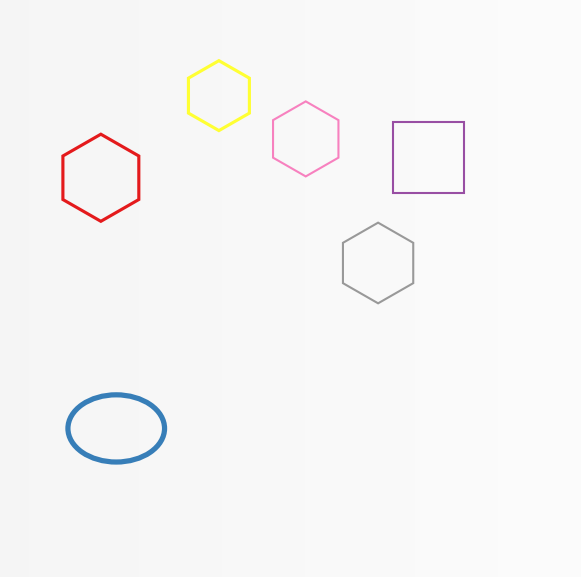[{"shape": "hexagon", "thickness": 1.5, "radius": 0.38, "center": [0.174, 0.691]}, {"shape": "oval", "thickness": 2.5, "radius": 0.42, "center": [0.2, 0.257]}, {"shape": "square", "thickness": 1, "radius": 0.31, "center": [0.737, 0.727]}, {"shape": "hexagon", "thickness": 1.5, "radius": 0.3, "center": [0.377, 0.834]}, {"shape": "hexagon", "thickness": 1, "radius": 0.32, "center": [0.526, 0.759]}, {"shape": "hexagon", "thickness": 1, "radius": 0.35, "center": [0.65, 0.544]}]